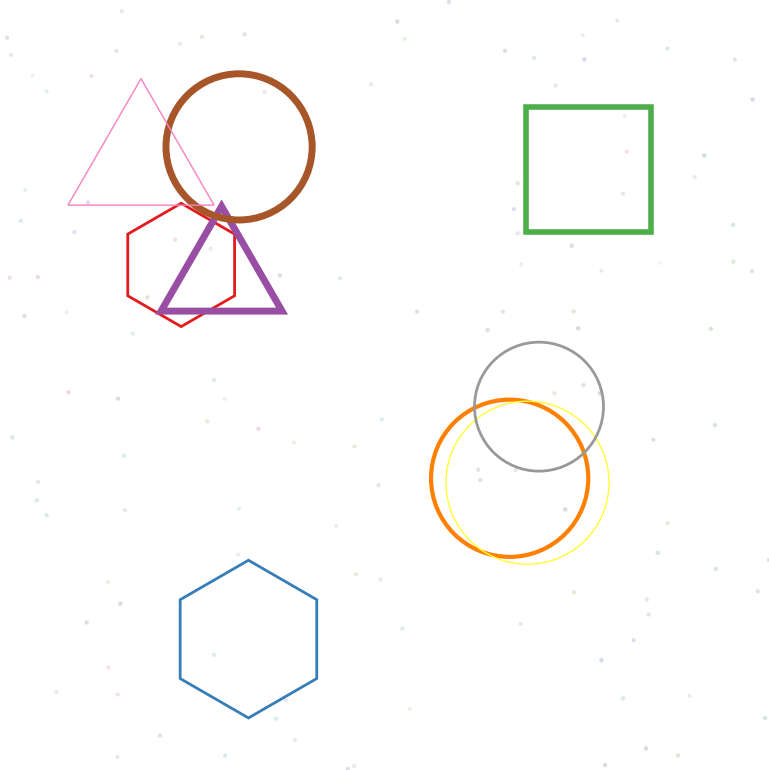[{"shape": "hexagon", "thickness": 1, "radius": 0.4, "center": [0.235, 0.656]}, {"shape": "hexagon", "thickness": 1, "radius": 0.51, "center": [0.323, 0.17]}, {"shape": "square", "thickness": 2, "radius": 0.41, "center": [0.764, 0.78]}, {"shape": "triangle", "thickness": 2.5, "radius": 0.45, "center": [0.288, 0.641]}, {"shape": "circle", "thickness": 1.5, "radius": 0.51, "center": [0.662, 0.379]}, {"shape": "circle", "thickness": 0.5, "radius": 0.53, "center": [0.685, 0.373]}, {"shape": "circle", "thickness": 2.5, "radius": 0.47, "center": [0.31, 0.809]}, {"shape": "triangle", "thickness": 0.5, "radius": 0.55, "center": [0.183, 0.788]}, {"shape": "circle", "thickness": 1, "radius": 0.42, "center": [0.7, 0.472]}]